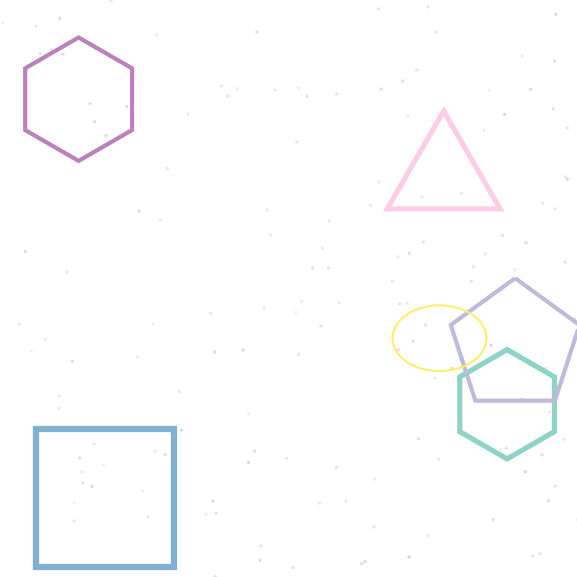[{"shape": "hexagon", "thickness": 2.5, "radius": 0.47, "center": [0.878, 0.299]}, {"shape": "pentagon", "thickness": 2, "radius": 0.59, "center": [0.892, 0.4]}, {"shape": "square", "thickness": 3, "radius": 0.6, "center": [0.182, 0.137]}, {"shape": "triangle", "thickness": 2.5, "radius": 0.56, "center": [0.768, 0.694]}, {"shape": "hexagon", "thickness": 2, "radius": 0.53, "center": [0.136, 0.827]}, {"shape": "oval", "thickness": 1, "radius": 0.41, "center": [0.761, 0.413]}]